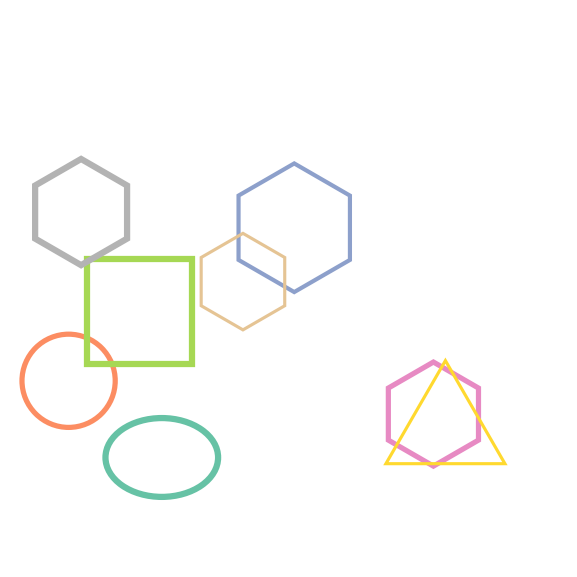[{"shape": "oval", "thickness": 3, "radius": 0.49, "center": [0.28, 0.207]}, {"shape": "circle", "thickness": 2.5, "radius": 0.4, "center": [0.119, 0.34]}, {"shape": "hexagon", "thickness": 2, "radius": 0.56, "center": [0.51, 0.605]}, {"shape": "hexagon", "thickness": 2.5, "radius": 0.45, "center": [0.751, 0.282]}, {"shape": "square", "thickness": 3, "radius": 0.46, "center": [0.242, 0.459]}, {"shape": "triangle", "thickness": 1.5, "radius": 0.59, "center": [0.771, 0.256]}, {"shape": "hexagon", "thickness": 1.5, "radius": 0.42, "center": [0.421, 0.511]}, {"shape": "hexagon", "thickness": 3, "radius": 0.46, "center": [0.14, 0.632]}]